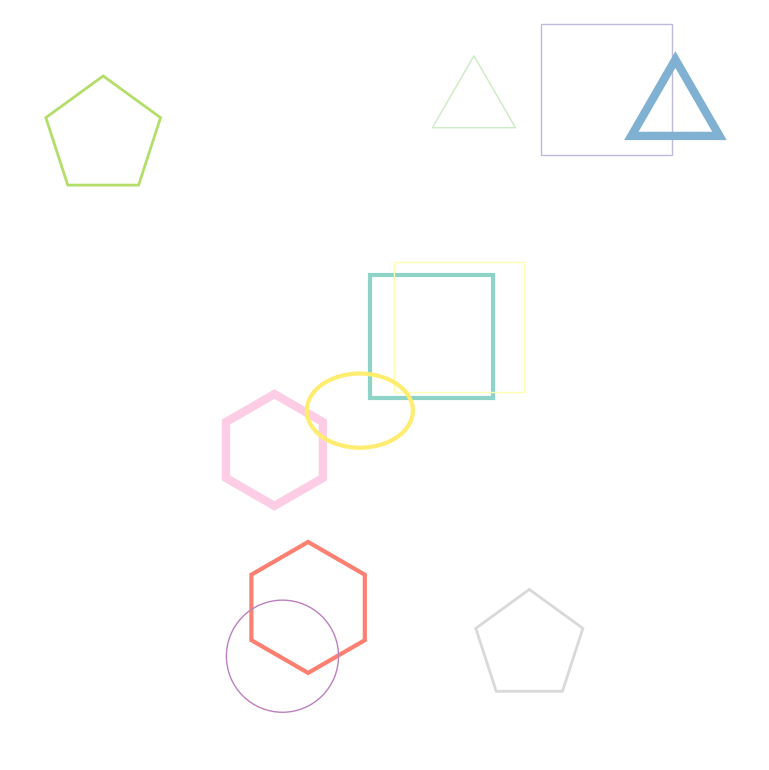[{"shape": "square", "thickness": 1.5, "radius": 0.4, "center": [0.56, 0.563]}, {"shape": "square", "thickness": 0.5, "radius": 0.42, "center": [0.596, 0.576]}, {"shape": "square", "thickness": 0.5, "radius": 0.43, "center": [0.788, 0.884]}, {"shape": "hexagon", "thickness": 1.5, "radius": 0.43, "center": [0.4, 0.211]}, {"shape": "triangle", "thickness": 3, "radius": 0.33, "center": [0.877, 0.857]}, {"shape": "pentagon", "thickness": 1, "radius": 0.39, "center": [0.134, 0.823]}, {"shape": "hexagon", "thickness": 3, "radius": 0.36, "center": [0.356, 0.416]}, {"shape": "pentagon", "thickness": 1, "radius": 0.37, "center": [0.687, 0.161]}, {"shape": "circle", "thickness": 0.5, "radius": 0.36, "center": [0.367, 0.148]}, {"shape": "triangle", "thickness": 0.5, "radius": 0.31, "center": [0.616, 0.865]}, {"shape": "oval", "thickness": 1.5, "radius": 0.34, "center": [0.467, 0.467]}]